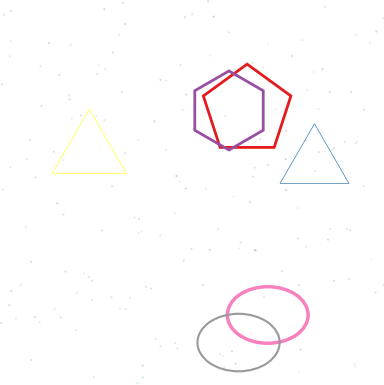[{"shape": "pentagon", "thickness": 2, "radius": 0.6, "center": [0.642, 0.714]}, {"shape": "triangle", "thickness": 0.5, "radius": 0.52, "center": [0.817, 0.575]}, {"shape": "hexagon", "thickness": 2, "radius": 0.51, "center": [0.595, 0.713]}, {"shape": "triangle", "thickness": 0.5, "radius": 0.56, "center": [0.232, 0.605]}, {"shape": "oval", "thickness": 2.5, "radius": 0.52, "center": [0.695, 0.182]}, {"shape": "oval", "thickness": 1.5, "radius": 0.53, "center": [0.62, 0.11]}]